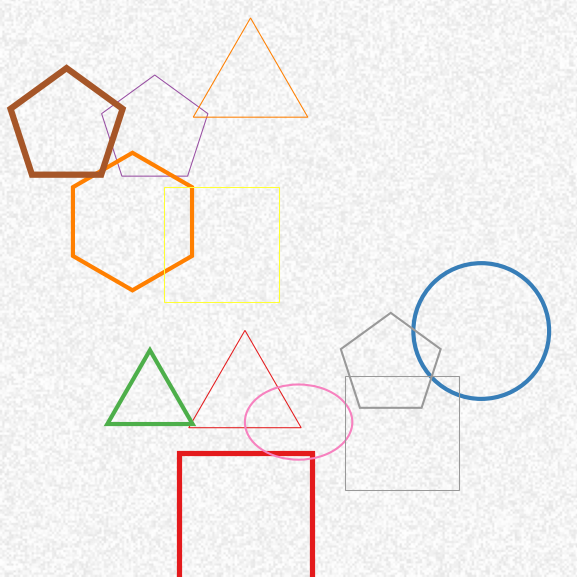[{"shape": "square", "thickness": 2.5, "radius": 0.57, "center": [0.425, 0.101]}, {"shape": "triangle", "thickness": 0.5, "radius": 0.56, "center": [0.424, 0.315]}, {"shape": "circle", "thickness": 2, "radius": 0.59, "center": [0.833, 0.426]}, {"shape": "triangle", "thickness": 2, "radius": 0.43, "center": [0.26, 0.307]}, {"shape": "pentagon", "thickness": 0.5, "radius": 0.48, "center": [0.268, 0.772]}, {"shape": "triangle", "thickness": 0.5, "radius": 0.57, "center": [0.434, 0.854]}, {"shape": "hexagon", "thickness": 2, "radius": 0.6, "center": [0.229, 0.615]}, {"shape": "square", "thickness": 0.5, "radius": 0.5, "center": [0.384, 0.575]}, {"shape": "pentagon", "thickness": 3, "radius": 0.51, "center": [0.115, 0.779]}, {"shape": "oval", "thickness": 1, "radius": 0.46, "center": [0.517, 0.268]}, {"shape": "pentagon", "thickness": 1, "radius": 0.45, "center": [0.677, 0.366]}, {"shape": "square", "thickness": 0.5, "radius": 0.49, "center": [0.696, 0.25]}]